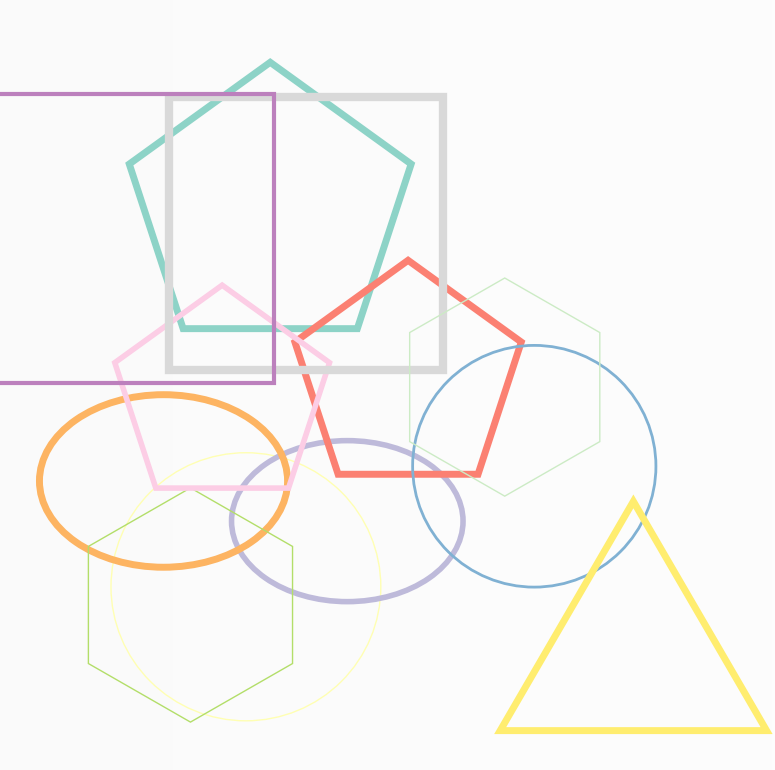[{"shape": "pentagon", "thickness": 2.5, "radius": 0.96, "center": [0.349, 0.728]}, {"shape": "circle", "thickness": 0.5, "radius": 0.87, "center": [0.317, 0.238]}, {"shape": "oval", "thickness": 2, "radius": 0.75, "center": [0.448, 0.323]}, {"shape": "pentagon", "thickness": 2.5, "radius": 0.77, "center": [0.527, 0.508]}, {"shape": "circle", "thickness": 1, "radius": 0.78, "center": [0.689, 0.394]}, {"shape": "oval", "thickness": 2.5, "radius": 0.8, "center": [0.211, 0.375]}, {"shape": "hexagon", "thickness": 0.5, "radius": 0.76, "center": [0.246, 0.214]}, {"shape": "pentagon", "thickness": 2, "radius": 0.73, "center": [0.287, 0.484]}, {"shape": "square", "thickness": 3, "radius": 0.89, "center": [0.395, 0.696]}, {"shape": "square", "thickness": 1.5, "radius": 0.94, "center": [0.167, 0.69]}, {"shape": "hexagon", "thickness": 0.5, "radius": 0.71, "center": [0.651, 0.497]}, {"shape": "triangle", "thickness": 2.5, "radius": 0.99, "center": [0.817, 0.15]}]